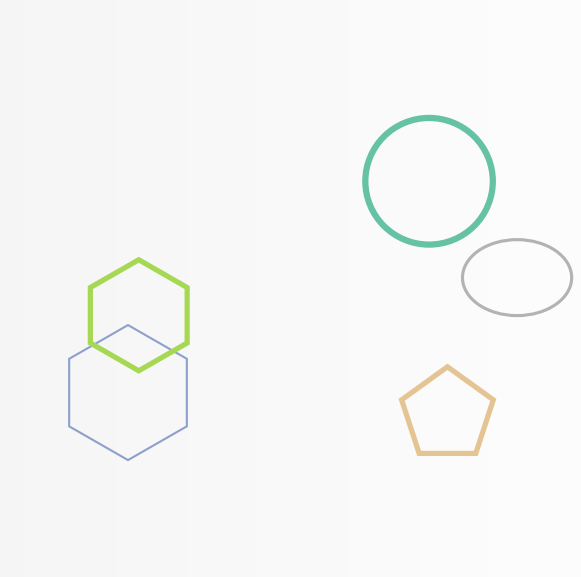[{"shape": "circle", "thickness": 3, "radius": 0.55, "center": [0.738, 0.685]}, {"shape": "hexagon", "thickness": 1, "radius": 0.58, "center": [0.22, 0.319]}, {"shape": "hexagon", "thickness": 2.5, "radius": 0.48, "center": [0.239, 0.453]}, {"shape": "pentagon", "thickness": 2.5, "radius": 0.41, "center": [0.77, 0.281]}, {"shape": "oval", "thickness": 1.5, "radius": 0.47, "center": [0.89, 0.518]}]